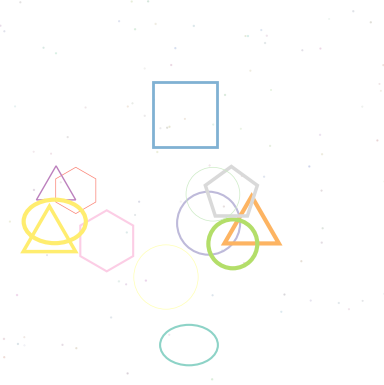[{"shape": "oval", "thickness": 1.5, "radius": 0.38, "center": [0.491, 0.104]}, {"shape": "circle", "thickness": 0.5, "radius": 0.42, "center": [0.431, 0.28]}, {"shape": "circle", "thickness": 1.5, "radius": 0.41, "center": [0.542, 0.42]}, {"shape": "hexagon", "thickness": 0.5, "radius": 0.3, "center": [0.197, 0.505]}, {"shape": "square", "thickness": 2, "radius": 0.42, "center": [0.48, 0.702]}, {"shape": "triangle", "thickness": 3, "radius": 0.41, "center": [0.654, 0.409]}, {"shape": "circle", "thickness": 3, "radius": 0.32, "center": [0.605, 0.367]}, {"shape": "hexagon", "thickness": 1.5, "radius": 0.4, "center": [0.277, 0.374]}, {"shape": "pentagon", "thickness": 2.5, "radius": 0.35, "center": [0.601, 0.496]}, {"shape": "triangle", "thickness": 1, "radius": 0.29, "center": [0.146, 0.51]}, {"shape": "circle", "thickness": 0.5, "radius": 0.35, "center": [0.553, 0.496]}, {"shape": "oval", "thickness": 3, "radius": 0.4, "center": [0.142, 0.425]}, {"shape": "triangle", "thickness": 2.5, "radius": 0.39, "center": [0.128, 0.386]}]